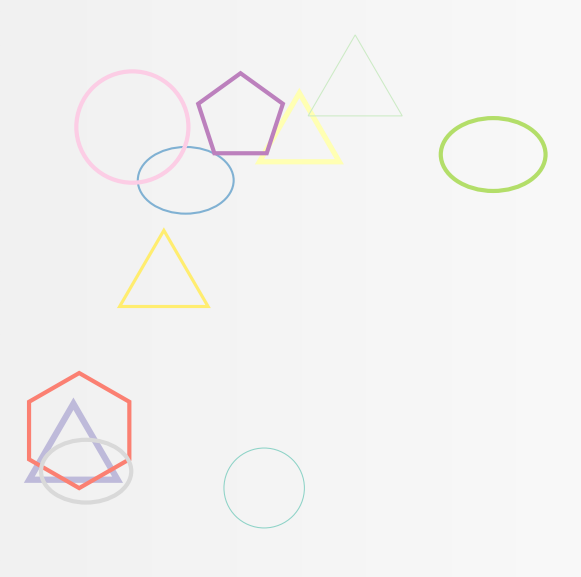[{"shape": "circle", "thickness": 0.5, "radius": 0.35, "center": [0.454, 0.154]}, {"shape": "triangle", "thickness": 2.5, "radius": 0.4, "center": [0.515, 0.759]}, {"shape": "triangle", "thickness": 3, "radius": 0.44, "center": [0.126, 0.212]}, {"shape": "hexagon", "thickness": 2, "radius": 0.5, "center": [0.136, 0.254]}, {"shape": "oval", "thickness": 1, "radius": 0.41, "center": [0.32, 0.687]}, {"shape": "oval", "thickness": 2, "radius": 0.45, "center": [0.848, 0.732]}, {"shape": "circle", "thickness": 2, "radius": 0.48, "center": [0.228, 0.779]}, {"shape": "oval", "thickness": 2, "radius": 0.39, "center": [0.148, 0.183]}, {"shape": "pentagon", "thickness": 2, "radius": 0.38, "center": [0.414, 0.796]}, {"shape": "triangle", "thickness": 0.5, "radius": 0.47, "center": [0.611, 0.845]}, {"shape": "triangle", "thickness": 1.5, "radius": 0.44, "center": [0.282, 0.512]}]